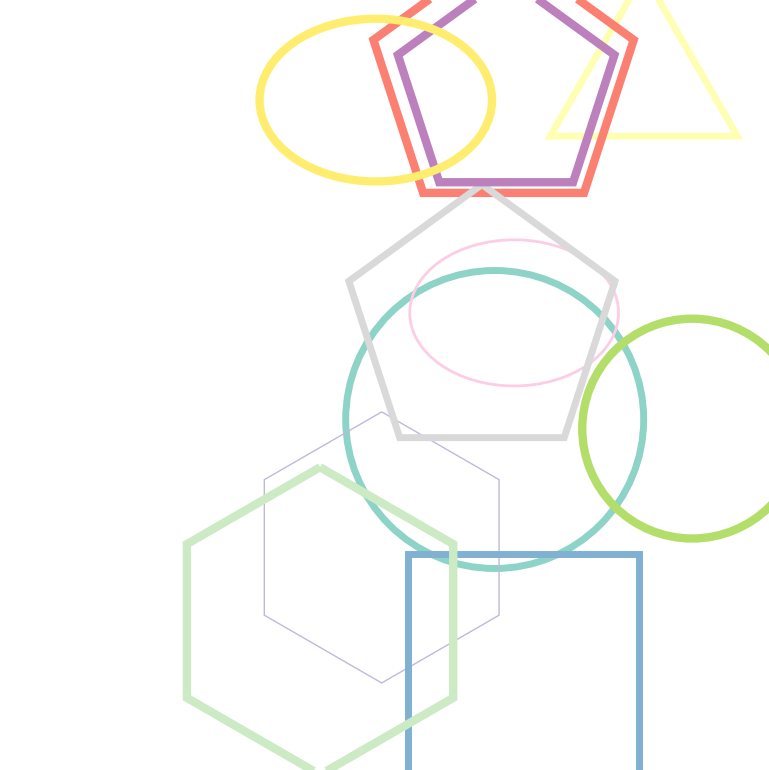[{"shape": "circle", "thickness": 2.5, "radius": 0.97, "center": [0.642, 0.455]}, {"shape": "triangle", "thickness": 2.5, "radius": 0.7, "center": [0.836, 0.893]}, {"shape": "hexagon", "thickness": 0.5, "radius": 0.88, "center": [0.496, 0.289]}, {"shape": "pentagon", "thickness": 3, "radius": 0.89, "center": [0.654, 0.893]}, {"shape": "square", "thickness": 2.5, "radius": 0.75, "center": [0.68, 0.131]}, {"shape": "circle", "thickness": 3, "radius": 0.71, "center": [0.899, 0.443]}, {"shape": "oval", "thickness": 1, "radius": 0.68, "center": [0.668, 0.594]}, {"shape": "pentagon", "thickness": 2.5, "radius": 0.91, "center": [0.626, 0.579]}, {"shape": "pentagon", "thickness": 3, "radius": 0.74, "center": [0.657, 0.883]}, {"shape": "hexagon", "thickness": 3, "radius": 1.0, "center": [0.416, 0.194]}, {"shape": "oval", "thickness": 3, "radius": 0.75, "center": [0.488, 0.87]}]